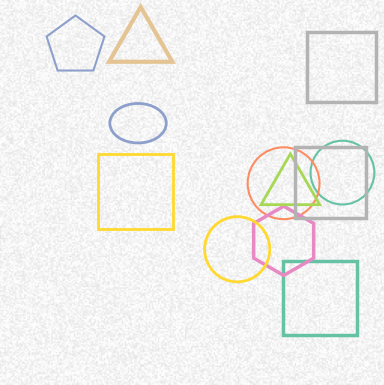[{"shape": "square", "thickness": 2.5, "radius": 0.48, "center": [0.832, 0.225]}, {"shape": "circle", "thickness": 1.5, "radius": 0.41, "center": [0.89, 0.552]}, {"shape": "circle", "thickness": 1.5, "radius": 0.47, "center": [0.737, 0.524]}, {"shape": "pentagon", "thickness": 1.5, "radius": 0.4, "center": [0.196, 0.881]}, {"shape": "oval", "thickness": 2, "radius": 0.37, "center": [0.359, 0.68]}, {"shape": "hexagon", "thickness": 2.5, "radius": 0.45, "center": [0.737, 0.375]}, {"shape": "triangle", "thickness": 2, "radius": 0.44, "center": [0.754, 0.512]}, {"shape": "circle", "thickness": 2, "radius": 0.42, "center": [0.616, 0.353]}, {"shape": "square", "thickness": 2, "radius": 0.49, "center": [0.352, 0.502]}, {"shape": "triangle", "thickness": 3, "radius": 0.47, "center": [0.365, 0.887]}, {"shape": "square", "thickness": 2.5, "radius": 0.45, "center": [0.887, 0.826]}, {"shape": "square", "thickness": 2.5, "radius": 0.46, "center": [0.859, 0.526]}]